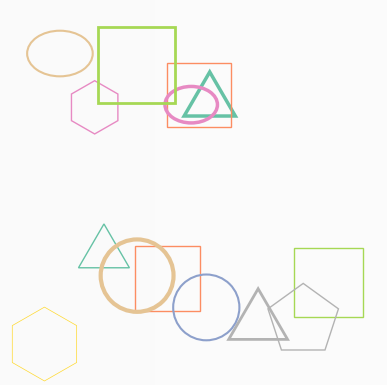[{"shape": "triangle", "thickness": 1, "radius": 0.38, "center": [0.268, 0.342]}, {"shape": "triangle", "thickness": 2.5, "radius": 0.38, "center": [0.541, 0.737]}, {"shape": "square", "thickness": 1, "radius": 0.41, "center": [0.513, 0.753]}, {"shape": "square", "thickness": 1, "radius": 0.42, "center": [0.432, 0.276]}, {"shape": "circle", "thickness": 1.5, "radius": 0.43, "center": [0.532, 0.202]}, {"shape": "hexagon", "thickness": 1, "radius": 0.35, "center": [0.244, 0.721]}, {"shape": "oval", "thickness": 2.5, "radius": 0.34, "center": [0.493, 0.728]}, {"shape": "square", "thickness": 1, "radius": 0.44, "center": [0.847, 0.266]}, {"shape": "square", "thickness": 2, "radius": 0.5, "center": [0.352, 0.832]}, {"shape": "hexagon", "thickness": 0.5, "radius": 0.48, "center": [0.115, 0.106]}, {"shape": "oval", "thickness": 1.5, "radius": 0.42, "center": [0.155, 0.861]}, {"shape": "circle", "thickness": 3, "radius": 0.47, "center": [0.354, 0.284]}, {"shape": "pentagon", "thickness": 1, "radius": 0.48, "center": [0.782, 0.168]}, {"shape": "triangle", "thickness": 2, "radius": 0.44, "center": [0.666, 0.162]}]